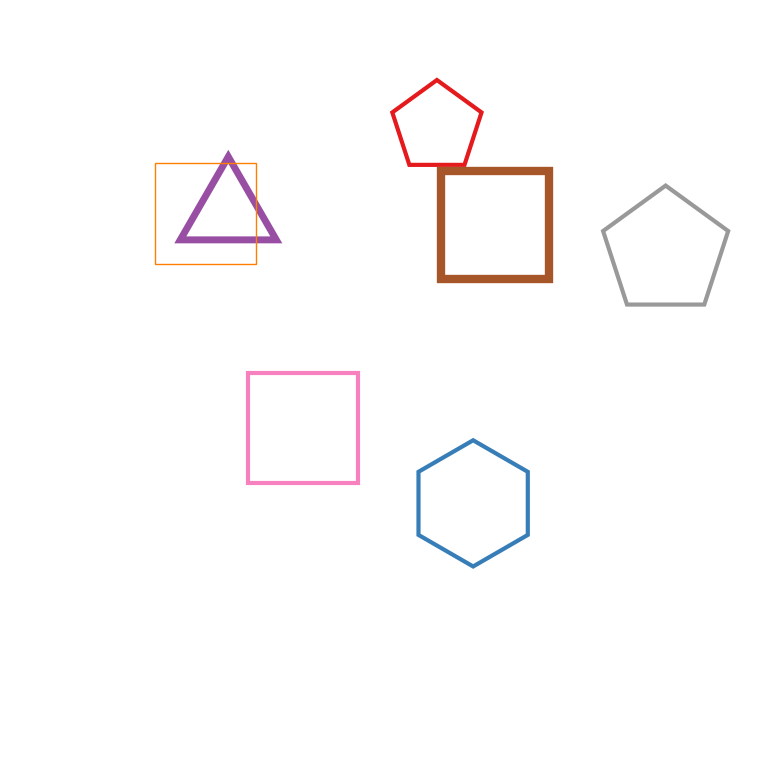[{"shape": "pentagon", "thickness": 1.5, "radius": 0.3, "center": [0.567, 0.835]}, {"shape": "hexagon", "thickness": 1.5, "radius": 0.41, "center": [0.614, 0.346]}, {"shape": "triangle", "thickness": 2.5, "radius": 0.36, "center": [0.296, 0.724]}, {"shape": "square", "thickness": 0.5, "radius": 0.33, "center": [0.267, 0.722]}, {"shape": "square", "thickness": 3, "radius": 0.35, "center": [0.643, 0.708]}, {"shape": "square", "thickness": 1.5, "radius": 0.36, "center": [0.393, 0.445]}, {"shape": "pentagon", "thickness": 1.5, "radius": 0.43, "center": [0.864, 0.674]}]